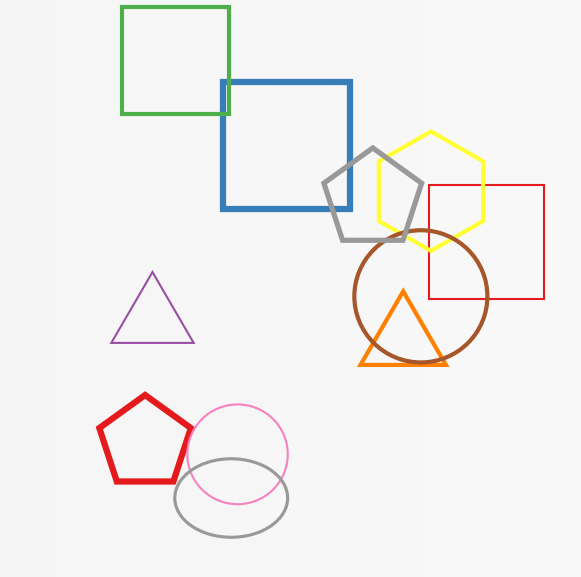[{"shape": "pentagon", "thickness": 3, "radius": 0.41, "center": [0.25, 0.232]}, {"shape": "square", "thickness": 1, "radius": 0.49, "center": [0.837, 0.58]}, {"shape": "square", "thickness": 3, "radius": 0.55, "center": [0.493, 0.747]}, {"shape": "square", "thickness": 2, "radius": 0.46, "center": [0.302, 0.894]}, {"shape": "triangle", "thickness": 1, "radius": 0.41, "center": [0.262, 0.446]}, {"shape": "triangle", "thickness": 2, "radius": 0.42, "center": [0.694, 0.41]}, {"shape": "hexagon", "thickness": 2, "radius": 0.52, "center": [0.741, 0.668]}, {"shape": "circle", "thickness": 2, "radius": 0.57, "center": [0.724, 0.486]}, {"shape": "circle", "thickness": 1, "radius": 0.43, "center": [0.409, 0.212]}, {"shape": "pentagon", "thickness": 2.5, "radius": 0.44, "center": [0.641, 0.655]}, {"shape": "oval", "thickness": 1.5, "radius": 0.49, "center": [0.398, 0.137]}]